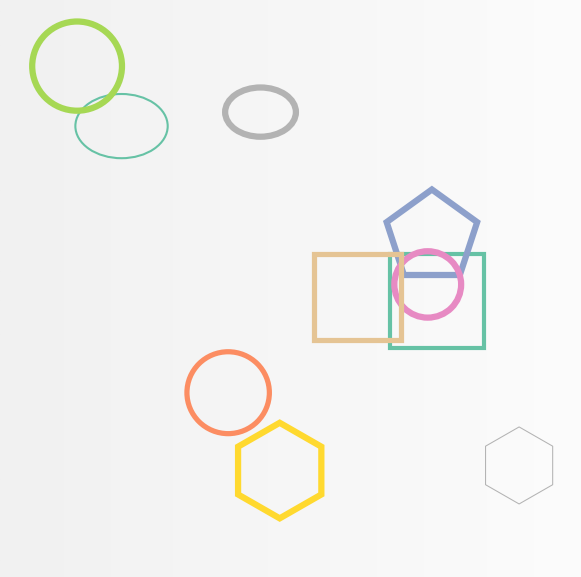[{"shape": "square", "thickness": 2, "radius": 0.4, "center": [0.752, 0.478]}, {"shape": "oval", "thickness": 1, "radius": 0.4, "center": [0.209, 0.781]}, {"shape": "circle", "thickness": 2.5, "radius": 0.35, "center": [0.393, 0.319]}, {"shape": "pentagon", "thickness": 3, "radius": 0.41, "center": [0.743, 0.589]}, {"shape": "circle", "thickness": 3, "radius": 0.29, "center": [0.736, 0.507]}, {"shape": "circle", "thickness": 3, "radius": 0.39, "center": [0.133, 0.885]}, {"shape": "hexagon", "thickness": 3, "radius": 0.41, "center": [0.481, 0.184]}, {"shape": "square", "thickness": 2.5, "radius": 0.37, "center": [0.614, 0.485]}, {"shape": "oval", "thickness": 3, "radius": 0.3, "center": [0.448, 0.805]}, {"shape": "hexagon", "thickness": 0.5, "radius": 0.33, "center": [0.893, 0.193]}]